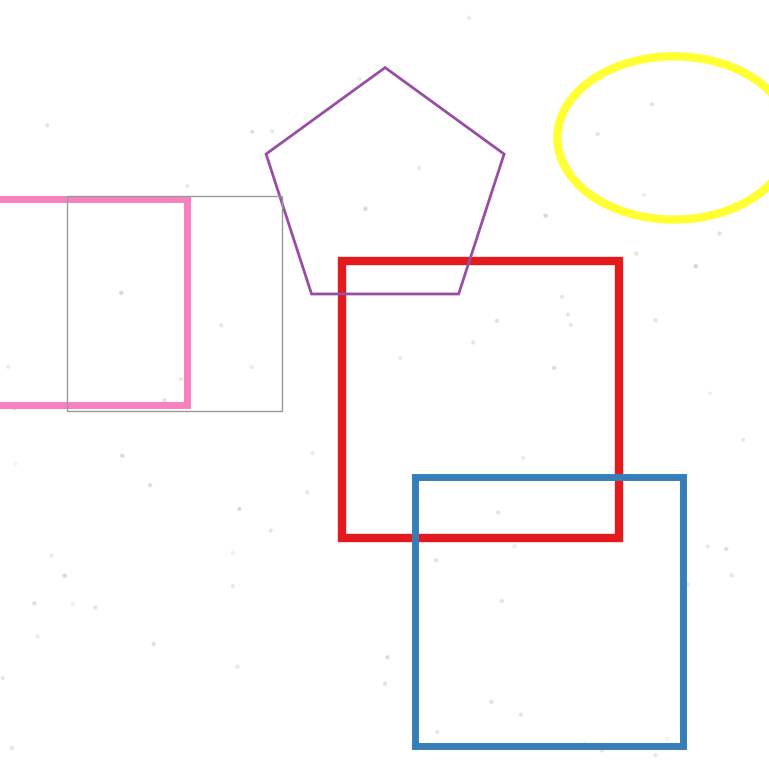[{"shape": "square", "thickness": 3, "radius": 0.9, "center": [0.624, 0.481]}, {"shape": "square", "thickness": 2.5, "radius": 0.87, "center": [0.713, 0.206]}, {"shape": "pentagon", "thickness": 1, "radius": 0.81, "center": [0.5, 0.75]}, {"shape": "oval", "thickness": 3, "radius": 0.76, "center": [0.875, 0.821]}, {"shape": "square", "thickness": 2.5, "radius": 0.67, "center": [0.109, 0.608]}, {"shape": "square", "thickness": 0.5, "radius": 0.7, "center": [0.227, 0.606]}]